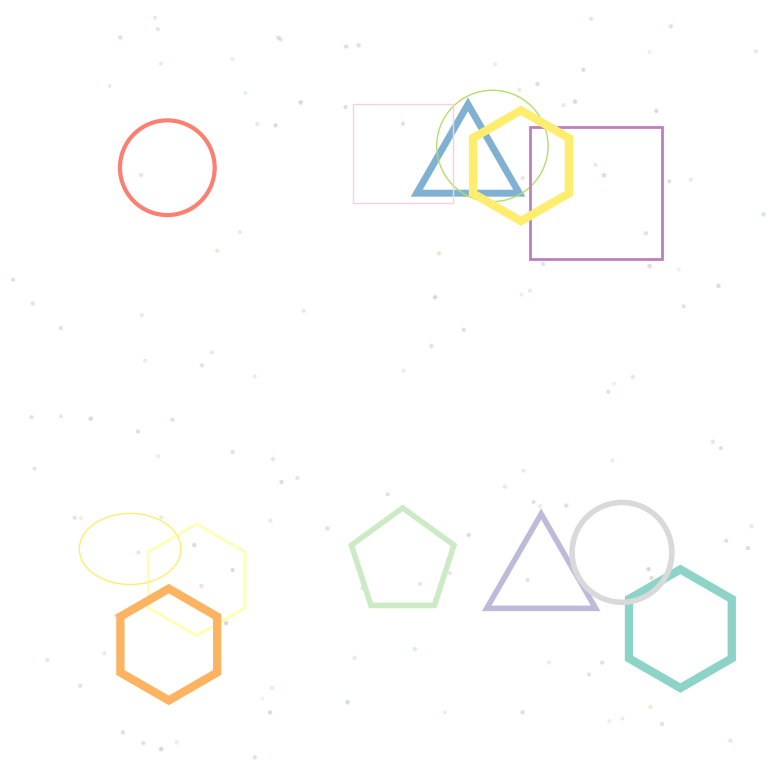[{"shape": "hexagon", "thickness": 3, "radius": 0.39, "center": [0.884, 0.183]}, {"shape": "hexagon", "thickness": 1, "radius": 0.36, "center": [0.255, 0.247]}, {"shape": "triangle", "thickness": 2, "radius": 0.41, "center": [0.703, 0.251]}, {"shape": "circle", "thickness": 1.5, "radius": 0.31, "center": [0.217, 0.782]}, {"shape": "triangle", "thickness": 2.5, "radius": 0.38, "center": [0.608, 0.788]}, {"shape": "hexagon", "thickness": 3, "radius": 0.36, "center": [0.219, 0.163]}, {"shape": "circle", "thickness": 0.5, "radius": 0.36, "center": [0.639, 0.81]}, {"shape": "square", "thickness": 0.5, "radius": 0.32, "center": [0.524, 0.801]}, {"shape": "circle", "thickness": 2, "radius": 0.32, "center": [0.808, 0.283]}, {"shape": "square", "thickness": 1, "radius": 0.43, "center": [0.774, 0.75]}, {"shape": "pentagon", "thickness": 2, "radius": 0.35, "center": [0.523, 0.27]}, {"shape": "oval", "thickness": 0.5, "radius": 0.33, "center": [0.169, 0.287]}, {"shape": "hexagon", "thickness": 3, "radius": 0.36, "center": [0.677, 0.785]}]